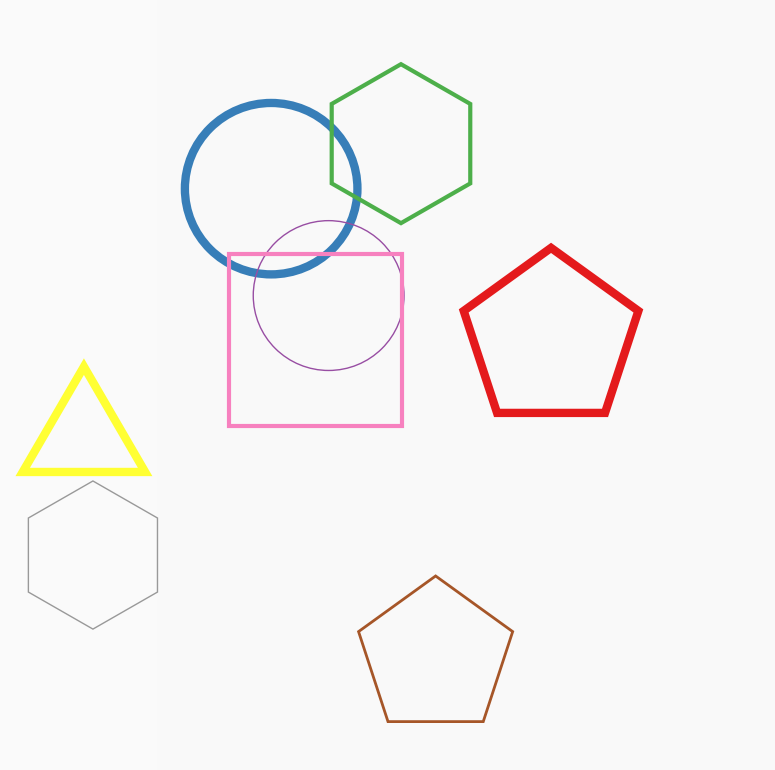[{"shape": "pentagon", "thickness": 3, "radius": 0.59, "center": [0.711, 0.56]}, {"shape": "circle", "thickness": 3, "radius": 0.56, "center": [0.35, 0.755]}, {"shape": "hexagon", "thickness": 1.5, "radius": 0.52, "center": [0.517, 0.813]}, {"shape": "circle", "thickness": 0.5, "radius": 0.49, "center": [0.424, 0.616]}, {"shape": "triangle", "thickness": 3, "radius": 0.46, "center": [0.108, 0.433]}, {"shape": "pentagon", "thickness": 1, "radius": 0.52, "center": [0.562, 0.147]}, {"shape": "square", "thickness": 1.5, "radius": 0.56, "center": [0.407, 0.558]}, {"shape": "hexagon", "thickness": 0.5, "radius": 0.48, "center": [0.12, 0.279]}]